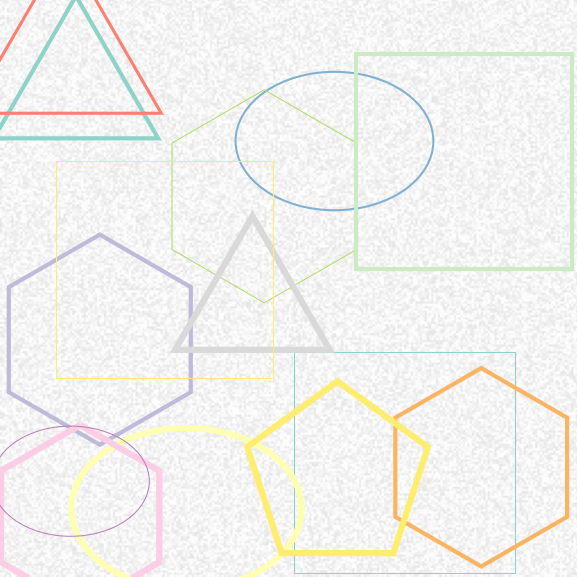[{"shape": "square", "thickness": 0.5, "radius": 0.96, "center": [0.701, 0.198]}, {"shape": "triangle", "thickness": 2, "radius": 0.82, "center": [0.132, 0.842]}, {"shape": "oval", "thickness": 3, "radius": 1.0, "center": [0.323, 0.119]}, {"shape": "hexagon", "thickness": 2, "radius": 0.91, "center": [0.173, 0.411]}, {"shape": "triangle", "thickness": 1.5, "radius": 0.96, "center": [0.113, 0.899]}, {"shape": "oval", "thickness": 1, "radius": 0.86, "center": [0.579, 0.755]}, {"shape": "hexagon", "thickness": 2, "radius": 0.86, "center": [0.833, 0.19]}, {"shape": "hexagon", "thickness": 0.5, "radius": 0.92, "center": [0.458, 0.659]}, {"shape": "hexagon", "thickness": 3, "radius": 0.79, "center": [0.139, 0.105]}, {"shape": "triangle", "thickness": 3, "radius": 0.77, "center": [0.437, 0.471]}, {"shape": "oval", "thickness": 0.5, "radius": 0.68, "center": [0.122, 0.166]}, {"shape": "square", "thickness": 2, "radius": 0.93, "center": [0.804, 0.719]}, {"shape": "pentagon", "thickness": 3, "radius": 0.82, "center": [0.584, 0.174]}, {"shape": "square", "thickness": 0.5, "radius": 0.94, "center": [0.285, 0.532]}]